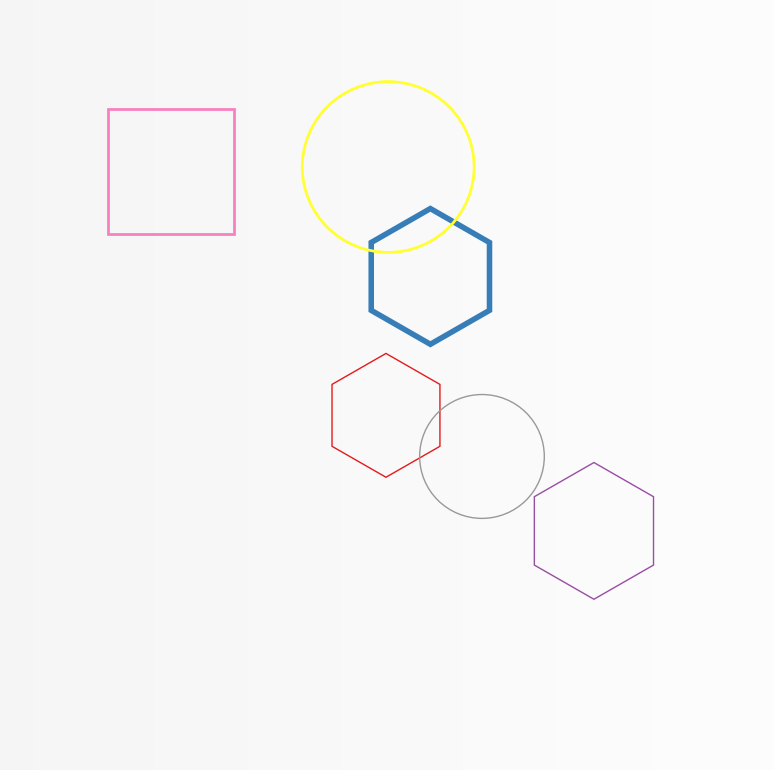[{"shape": "hexagon", "thickness": 0.5, "radius": 0.4, "center": [0.498, 0.461]}, {"shape": "hexagon", "thickness": 2, "radius": 0.44, "center": [0.555, 0.641]}, {"shape": "hexagon", "thickness": 0.5, "radius": 0.44, "center": [0.766, 0.311]}, {"shape": "circle", "thickness": 1, "radius": 0.55, "center": [0.501, 0.783]}, {"shape": "square", "thickness": 1, "radius": 0.41, "center": [0.221, 0.777]}, {"shape": "circle", "thickness": 0.5, "radius": 0.4, "center": [0.622, 0.407]}]